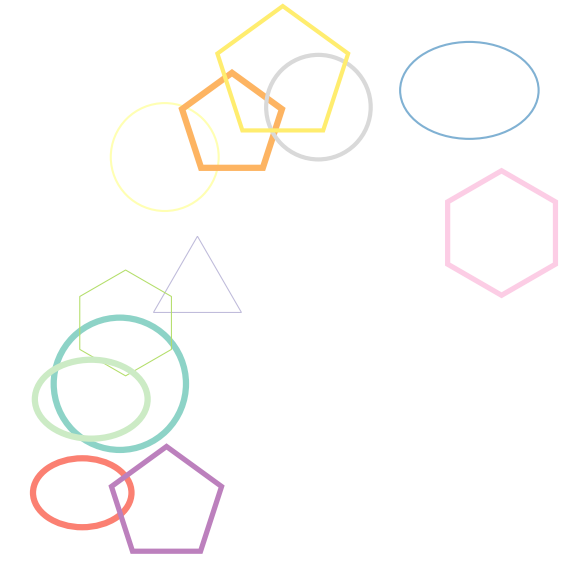[{"shape": "circle", "thickness": 3, "radius": 0.57, "center": [0.208, 0.335]}, {"shape": "circle", "thickness": 1, "radius": 0.47, "center": [0.285, 0.727]}, {"shape": "triangle", "thickness": 0.5, "radius": 0.44, "center": [0.342, 0.502]}, {"shape": "oval", "thickness": 3, "radius": 0.43, "center": [0.142, 0.146]}, {"shape": "oval", "thickness": 1, "radius": 0.6, "center": [0.813, 0.843]}, {"shape": "pentagon", "thickness": 3, "radius": 0.45, "center": [0.402, 0.782]}, {"shape": "hexagon", "thickness": 0.5, "radius": 0.46, "center": [0.217, 0.44]}, {"shape": "hexagon", "thickness": 2.5, "radius": 0.54, "center": [0.868, 0.596]}, {"shape": "circle", "thickness": 2, "radius": 0.45, "center": [0.551, 0.814]}, {"shape": "pentagon", "thickness": 2.5, "radius": 0.5, "center": [0.288, 0.126]}, {"shape": "oval", "thickness": 3, "radius": 0.49, "center": [0.158, 0.308]}, {"shape": "pentagon", "thickness": 2, "radius": 0.6, "center": [0.49, 0.87]}]